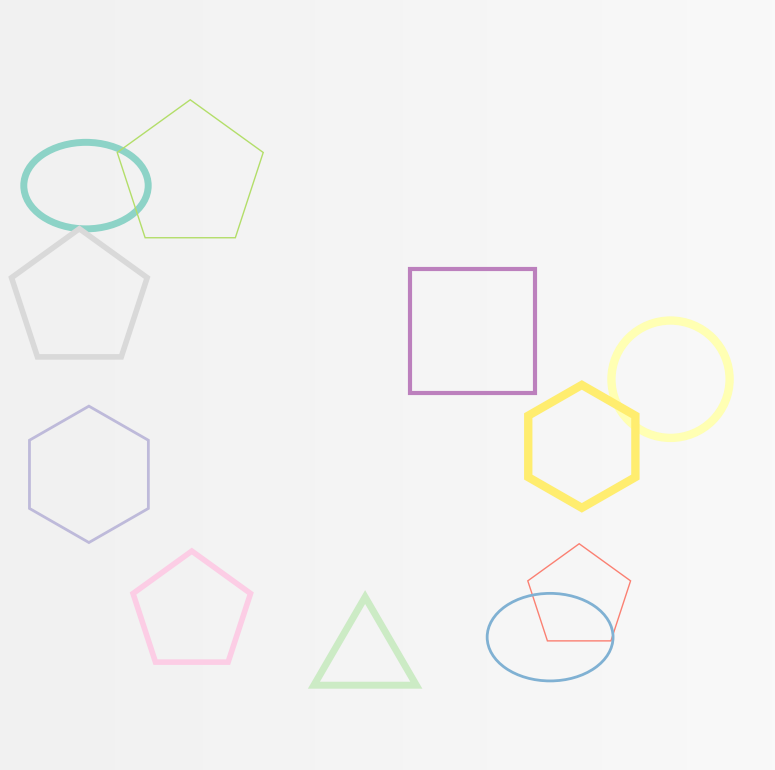[{"shape": "oval", "thickness": 2.5, "radius": 0.4, "center": [0.111, 0.759]}, {"shape": "circle", "thickness": 3, "radius": 0.38, "center": [0.865, 0.508]}, {"shape": "hexagon", "thickness": 1, "radius": 0.44, "center": [0.115, 0.384]}, {"shape": "pentagon", "thickness": 0.5, "radius": 0.35, "center": [0.747, 0.224]}, {"shape": "oval", "thickness": 1, "radius": 0.41, "center": [0.71, 0.173]}, {"shape": "pentagon", "thickness": 0.5, "radius": 0.5, "center": [0.245, 0.771]}, {"shape": "pentagon", "thickness": 2, "radius": 0.4, "center": [0.247, 0.205]}, {"shape": "pentagon", "thickness": 2, "radius": 0.46, "center": [0.102, 0.611]}, {"shape": "square", "thickness": 1.5, "radius": 0.4, "center": [0.61, 0.57]}, {"shape": "triangle", "thickness": 2.5, "radius": 0.38, "center": [0.471, 0.148]}, {"shape": "hexagon", "thickness": 3, "radius": 0.4, "center": [0.751, 0.42]}]